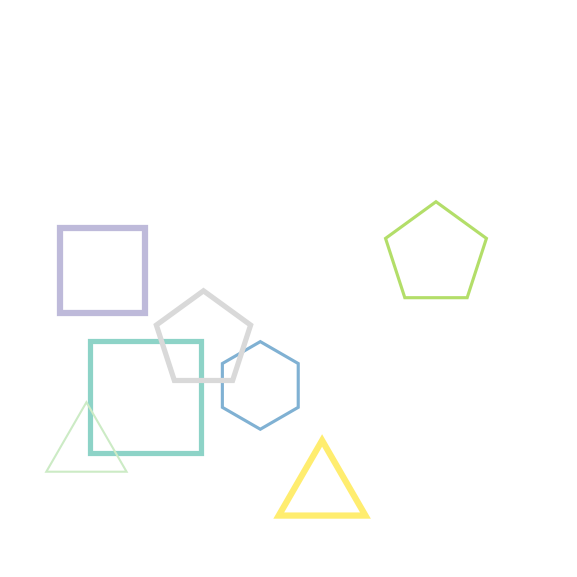[{"shape": "square", "thickness": 2.5, "radius": 0.48, "center": [0.252, 0.312]}, {"shape": "square", "thickness": 3, "radius": 0.37, "center": [0.177, 0.531]}, {"shape": "hexagon", "thickness": 1.5, "radius": 0.38, "center": [0.451, 0.332]}, {"shape": "pentagon", "thickness": 1.5, "radius": 0.46, "center": [0.755, 0.558]}, {"shape": "pentagon", "thickness": 2.5, "radius": 0.43, "center": [0.352, 0.41]}, {"shape": "triangle", "thickness": 1, "radius": 0.4, "center": [0.15, 0.222]}, {"shape": "triangle", "thickness": 3, "radius": 0.43, "center": [0.558, 0.15]}]